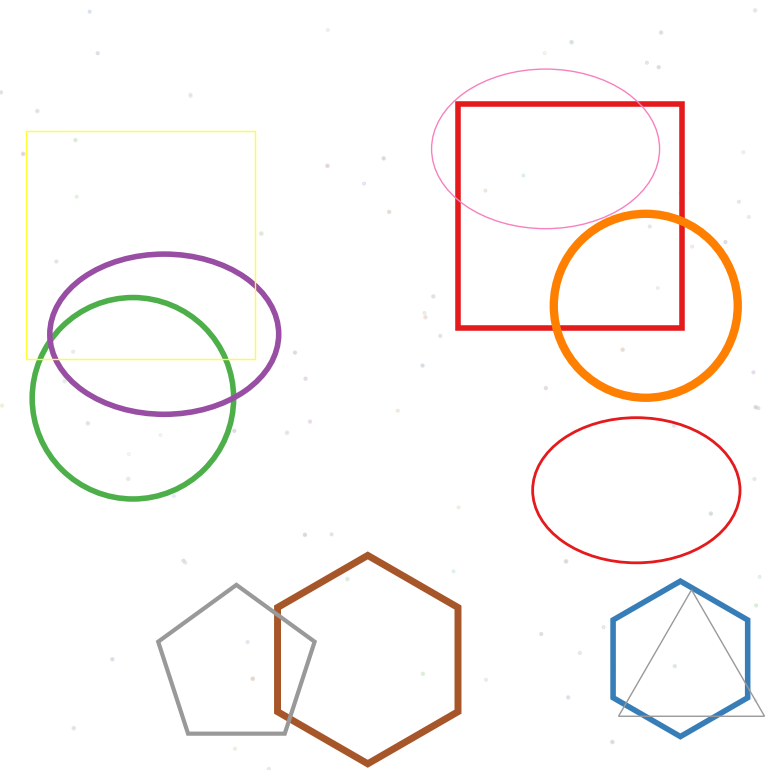[{"shape": "square", "thickness": 2, "radius": 0.73, "center": [0.74, 0.72]}, {"shape": "oval", "thickness": 1, "radius": 0.67, "center": [0.826, 0.363]}, {"shape": "hexagon", "thickness": 2, "radius": 0.5, "center": [0.884, 0.144]}, {"shape": "circle", "thickness": 2, "radius": 0.65, "center": [0.173, 0.483]}, {"shape": "oval", "thickness": 2, "radius": 0.74, "center": [0.213, 0.566]}, {"shape": "circle", "thickness": 3, "radius": 0.6, "center": [0.839, 0.603]}, {"shape": "square", "thickness": 0.5, "radius": 0.74, "center": [0.183, 0.682]}, {"shape": "hexagon", "thickness": 2.5, "radius": 0.68, "center": [0.478, 0.143]}, {"shape": "oval", "thickness": 0.5, "radius": 0.74, "center": [0.709, 0.807]}, {"shape": "pentagon", "thickness": 1.5, "radius": 0.53, "center": [0.307, 0.134]}, {"shape": "triangle", "thickness": 0.5, "radius": 0.55, "center": [0.898, 0.125]}]